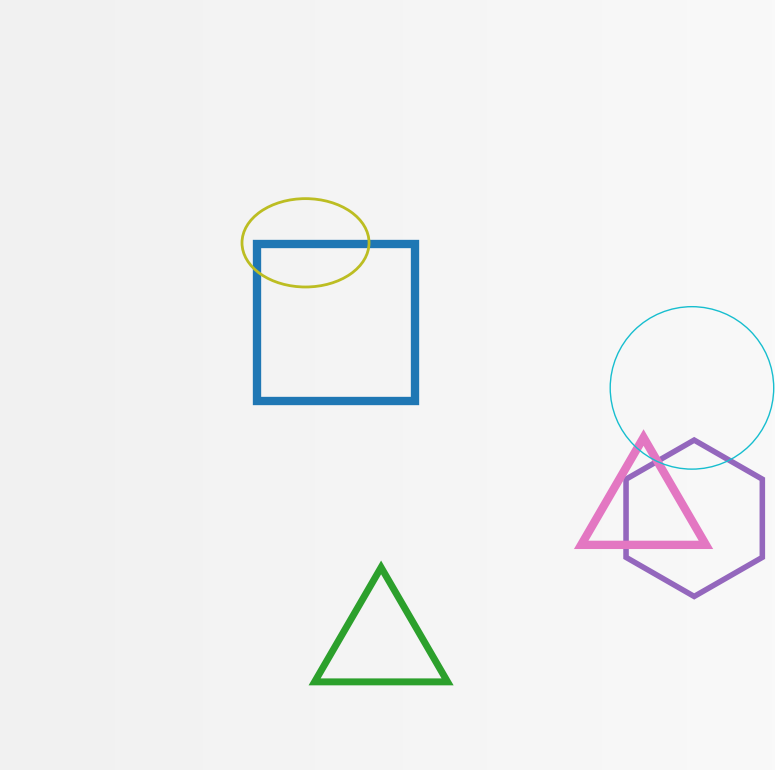[{"shape": "square", "thickness": 3, "radius": 0.51, "center": [0.434, 0.582]}, {"shape": "triangle", "thickness": 2.5, "radius": 0.5, "center": [0.492, 0.164]}, {"shape": "hexagon", "thickness": 2, "radius": 0.51, "center": [0.896, 0.327]}, {"shape": "triangle", "thickness": 3, "radius": 0.46, "center": [0.83, 0.339]}, {"shape": "oval", "thickness": 1, "radius": 0.41, "center": [0.394, 0.685]}, {"shape": "circle", "thickness": 0.5, "radius": 0.53, "center": [0.893, 0.496]}]